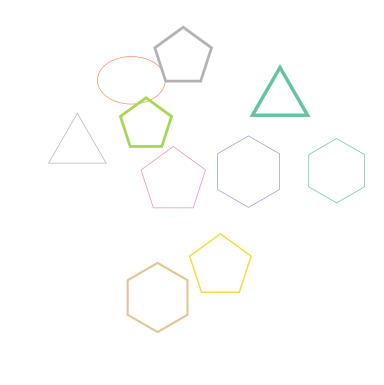[{"shape": "triangle", "thickness": 2.5, "radius": 0.41, "center": [0.727, 0.742]}, {"shape": "hexagon", "thickness": 0.5, "radius": 0.42, "center": [0.874, 0.557]}, {"shape": "oval", "thickness": 0.5, "radius": 0.44, "center": [0.341, 0.791]}, {"shape": "hexagon", "thickness": 0.5, "radius": 0.46, "center": [0.646, 0.554]}, {"shape": "pentagon", "thickness": 0.5, "radius": 0.44, "center": [0.45, 0.531]}, {"shape": "pentagon", "thickness": 2, "radius": 0.35, "center": [0.379, 0.676]}, {"shape": "pentagon", "thickness": 1, "radius": 0.42, "center": [0.572, 0.309]}, {"shape": "hexagon", "thickness": 1.5, "radius": 0.45, "center": [0.409, 0.227]}, {"shape": "pentagon", "thickness": 2, "radius": 0.39, "center": [0.476, 0.852]}, {"shape": "triangle", "thickness": 0.5, "radius": 0.43, "center": [0.201, 0.619]}]